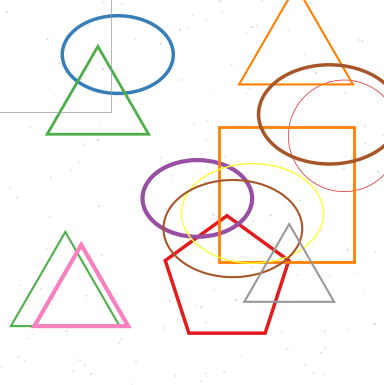[{"shape": "pentagon", "thickness": 2.5, "radius": 0.84, "center": [0.59, 0.271]}, {"shape": "circle", "thickness": 0.5, "radius": 0.72, "center": [0.894, 0.647]}, {"shape": "oval", "thickness": 2.5, "radius": 0.72, "center": [0.306, 0.858]}, {"shape": "triangle", "thickness": 2, "radius": 0.76, "center": [0.254, 0.727]}, {"shape": "triangle", "thickness": 1.5, "radius": 0.82, "center": [0.17, 0.234]}, {"shape": "oval", "thickness": 3, "radius": 0.71, "center": [0.513, 0.485]}, {"shape": "triangle", "thickness": 1.5, "radius": 0.85, "center": [0.769, 0.866]}, {"shape": "square", "thickness": 2, "radius": 0.88, "center": [0.744, 0.495]}, {"shape": "oval", "thickness": 1, "radius": 0.92, "center": [0.656, 0.446]}, {"shape": "oval", "thickness": 1.5, "radius": 0.9, "center": [0.605, 0.406]}, {"shape": "oval", "thickness": 2.5, "radius": 0.92, "center": [0.856, 0.703]}, {"shape": "triangle", "thickness": 3, "radius": 0.7, "center": [0.211, 0.223]}, {"shape": "square", "thickness": 0.5, "radius": 0.77, "center": [0.136, 0.863]}, {"shape": "triangle", "thickness": 1.5, "radius": 0.67, "center": [0.751, 0.283]}]